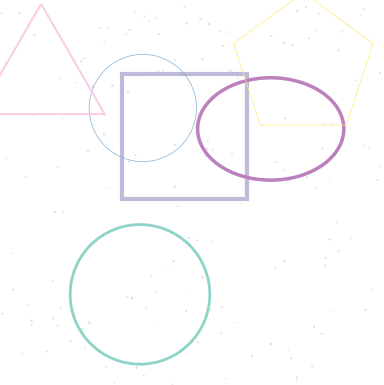[{"shape": "circle", "thickness": 2, "radius": 0.91, "center": [0.364, 0.235]}, {"shape": "square", "thickness": 3, "radius": 0.81, "center": [0.48, 0.645]}, {"shape": "circle", "thickness": 0.5, "radius": 0.7, "center": [0.371, 0.719]}, {"shape": "triangle", "thickness": 1.5, "radius": 0.95, "center": [0.107, 0.799]}, {"shape": "oval", "thickness": 2.5, "radius": 0.95, "center": [0.703, 0.665]}, {"shape": "pentagon", "thickness": 0.5, "radius": 0.95, "center": [0.788, 0.829]}]